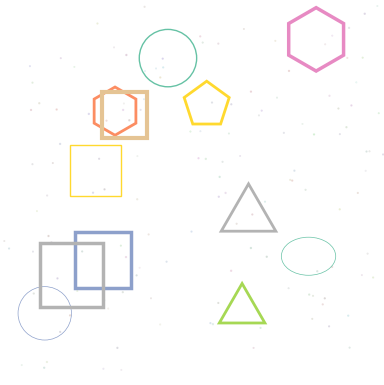[{"shape": "circle", "thickness": 1, "radius": 0.37, "center": [0.436, 0.849]}, {"shape": "oval", "thickness": 0.5, "radius": 0.35, "center": [0.801, 0.334]}, {"shape": "hexagon", "thickness": 2, "radius": 0.31, "center": [0.299, 0.711]}, {"shape": "square", "thickness": 2.5, "radius": 0.36, "center": [0.268, 0.324]}, {"shape": "circle", "thickness": 0.5, "radius": 0.35, "center": [0.116, 0.186]}, {"shape": "hexagon", "thickness": 2.5, "radius": 0.41, "center": [0.821, 0.898]}, {"shape": "triangle", "thickness": 2, "radius": 0.34, "center": [0.629, 0.195]}, {"shape": "pentagon", "thickness": 2, "radius": 0.31, "center": [0.537, 0.728]}, {"shape": "square", "thickness": 1, "radius": 0.33, "center": [0.248, 0.558]}, {"shape": "square", "thickness": 3, "radius": 0.3, "center": [0.323, 0.701]}, {"shape": "square", "thickness": 2.5, "radius": 0.41, "center": [0.185, 0.285]}, {"shape": "triangle", "thickness": 2, "radius": 0.41, "center": [0.646, 0.44]}]